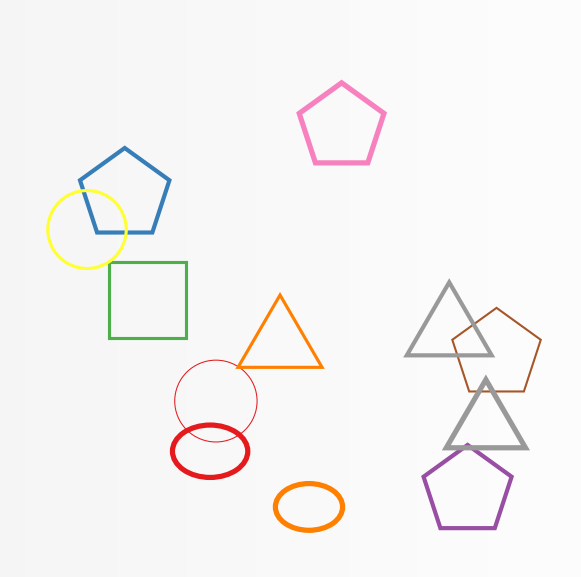[{"shape": "circle", "thickness": 0.5, "radius": 0.35, "center": [0.371, 0.305]}, {"shape": "oval", "thickness": 2.5, "radius": 0.32, "center": [0.361, 0.218]}, {"shape": "pentagon", "thickness": 2, "radius": 0.4, "center": [0.215, 0.662]}, {"shape": "square", "thickness": 1.5, "radius": 0.33, "center": [0.254, 0.479]}, {"shape": "pentagon", "thickness": 2, "radius": 0.4, "center": [0.804, 0.149]}, {"shape": "oval", "thickness": 2.5, "radius": 0.29, "center": [0.532, 0.121]}, {"shape": "triangle", "thickness": 1.5, "radius": 0.42, "center": [0.482, 0.405]}, {"shape": "circle", "thickness": 1.5, "radius": 0.34, "center": [0.15, 0.602]}, {"shape": "pentagon", "thickness": 1, "radius": 0.4, "center": [0.854, 0.386]}, {"shape": "pentagon", "thickness": 2.5, "radius": 0.38, "center": [0.588, 0.779]}, {"shape": "triangle", "thickness": 2, "radius": 0.42, "center": [0.773, 0.426]}, {"shape": "triangle", "thickness": 2.5, "radius": 0.39, "center": [0.836, 0.263]}]